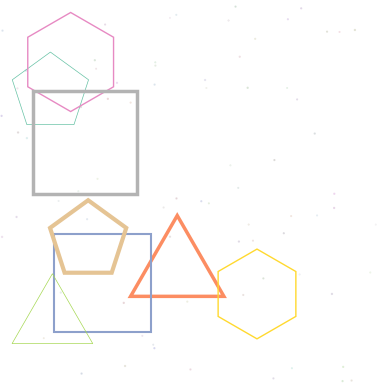[{"shape": "pentagon", "thickness": 0.5, "radius": 0.52, "center": [0.131, 0.761]}, {"shape": "triangle", "thickness": 2.5, "radius": 0.7, "center": [0.46, 0.3]}, {"shape": "square", "thickness": 1.5, "radius": 0.63, "center": [0.266, 0.265]}, {"shape": "hexagon", "thickness": 1, "radius": 0.64, "center": [0.184, 0.839]}, {"shape": "triangle", "thickness": 0.5, "radius": 0.61, "center": [0.136, 0.168]}, {"shape": "hexagon", "thickness": 1, "radius": 0.58, "center": [0.668, 0.236]}, {"shape": "pentagon", "thickness": 3, "radius": 0.52, "center": [0.229, 0.376]}, {"shape": "square", "thickness": 2.5, "radius": 0.67, "center": [0.221, 0.63]}]